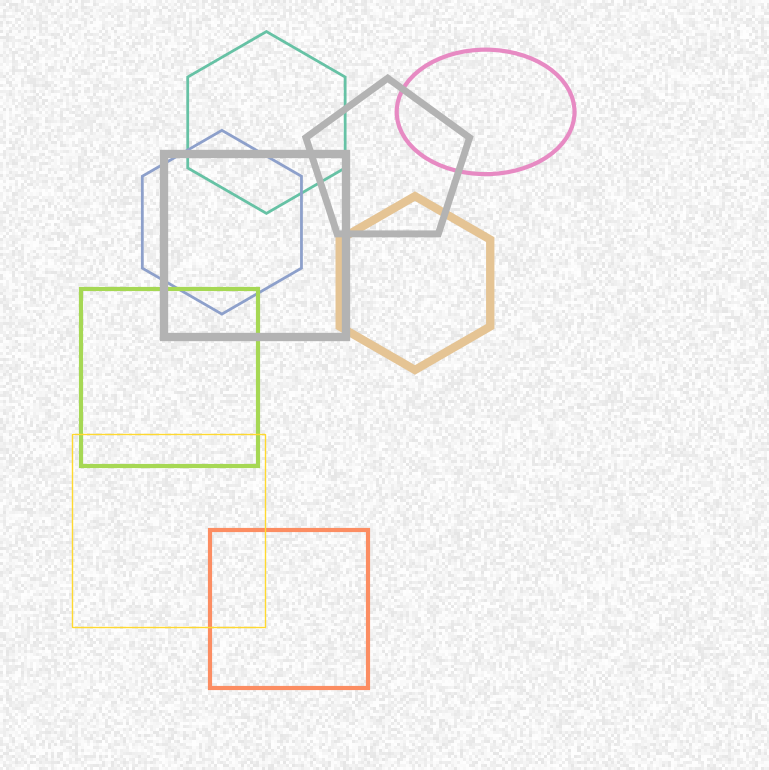[{"shape": "hexagon", "thickness": 1, "radius": 0.59, "center": [0.346, 0.841]}, {"shape": "square", "thickness": 1.5, "radius": 0.51, "center": [0.375, 0.209]}, {"shape": "hexagon", "thickness": 1, "radius": 0.6, "center": [0.288, 0.711]}, {"shape": "oval", "thickness": 1.5, "radius": 0.58, "center": [0.631, 0.855]}, {"shape": "square", "thickness": 1.5, "radius": 0.58, "center": [0.22, 0.51]}, {"shape": "square", "thickness": 0.5, "radius": 0.63, "center": [0.219, 0.311]}, {"shape": "hexagon", "thickness": 3, "radius": 0.56, "center": [0.539, 0.632]}, {"shape": "square", "thickness": 3, "radius": 0.59, "center": [0.331, 0.681]}, {"shape": "pentagon", "thickness": 2.5, "radius": 0.56, "center": [0.504, 0.787]}]